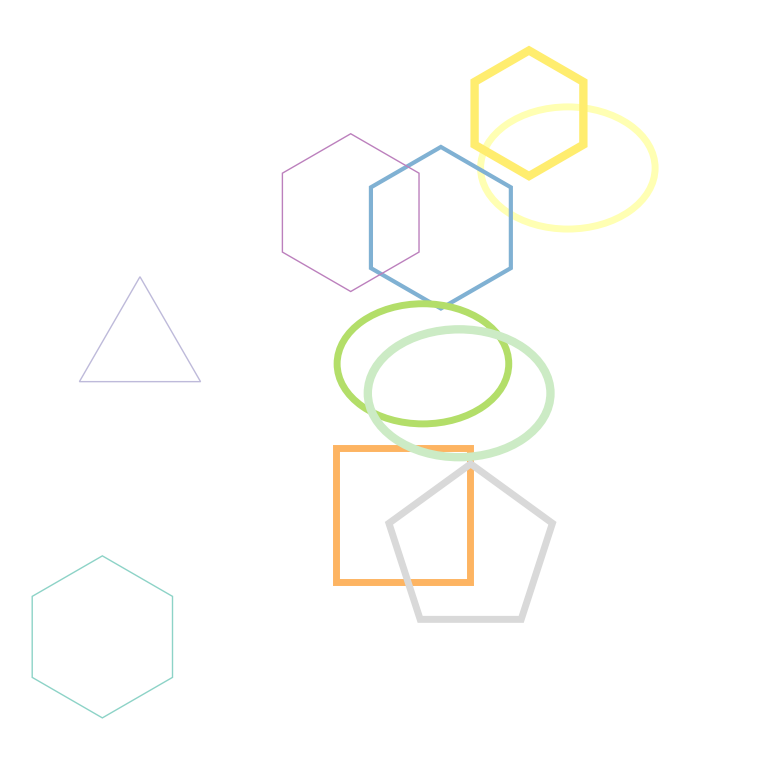[{"shape": "hexagon", "thickness": 0.5, "radius": 0.53, "center": [0.133, 0.173]}, {"shape": "oval", "thickness": 2.5, "radius": 0.57, "center": [0.737, 0.782]}, {"shape": "triangle", "thickness": 0.5, "radius": 0.45, "center": [0.182, 0.55]}, {"shape": "hexagon", "thickness": 1.5, "radius": 0.52, "center": [0.573, 0.704]}, {"shape": "square", "thickness": 2.5, "radius": 0.44, "center": [0.523, 0.332]}, {"shape": "oval", "thickness": 2.5, "radius": 0.56, "center": [0.549, 0.528]}, {"shape": "pentagon", "thickness": 2.5, "radius": 0.56, "center": [0.611, 0.286]}, {"shape": "hexagon", "thickness": 0.5, "radius": 0.51, "center": [0.455, 0.724]}, {"shape": "oval", "thickness": 3, "radius": 0.59, "center": [0.596, 0.489]}, {"shape": "hexagon", "thickness": 3, "radius": 0.41, "center": [0.687, 0.853]}]